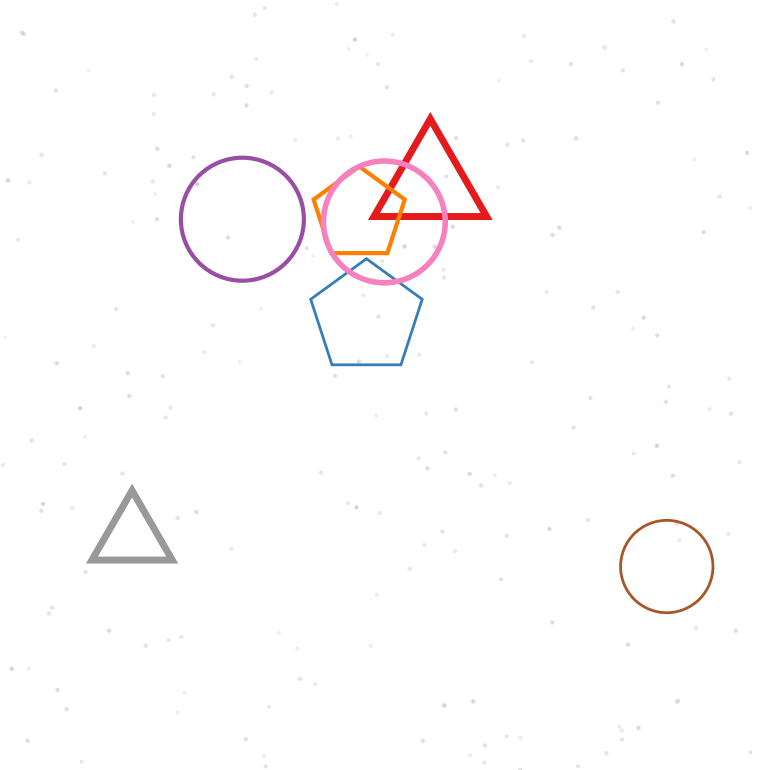[{"shape": "triangle", "thickness": 2.5, "radius": 0.42, "center": [0.559, 0.761]}, {"shape": "pentagon", "thickness": 1, "radius": 0.38, "center": [0.476, 0.588]}, {"shape": "circle", "thickness": 1.5, "radius": 0.4, "center": [0.315, 0.715]}, {"shape": "pentagon", "thickness": 1.5, "radius": 0.31, "center": [0.466, 0.722]}, {"shape": "circle", "thickness": 1, "radius": 0.3, "center": [0.866, 0.264]}, {"shape": "circle", "thickness": 2, "radius": 0.4, "center": [0.499, 0.712]}, {"shape": "triangle", "thickness": 2.5, "radius": 0.3, "center": [0.172, 0.303]}]